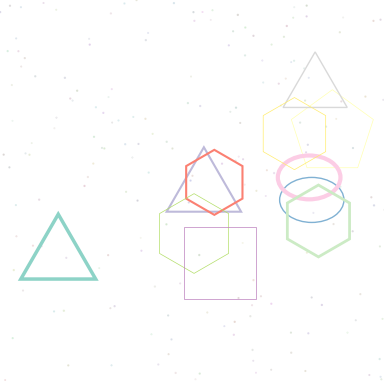[{"shape": "triangle", "thickness": 2.5, "radius": 0.56, "center": [0.151, 0.331]}, {"shape": "pentagon", "thickness": 0.5, "radius": 0.56, "center": [0.863, 0.655]}, {"shape": "triangle", "thickness": 1.5, "radius": 0.56, "center": [0.53, 0.506]}, {"shape": "hexagon", "thickness": 1.5, "radius": 0.42, "center": [0.557, 0.526]}, {"shape": "oval", "thickness": 1, "radius": 0.42, "center": [0.81, 0.481]}, {"shape": "hexagon", "thickness": 0.5, "radius": 0.52, "center": [0.504, 0.393]}, {"shape": "oval", "thickness": 3, "radius": 0.41, "center": [0.803, 0.539]}, {"shape": "triangle", "thickness": 1, "radius": 0.48, "center": [0.819, 0.769]}, {"shape": "square", "thickness": 0.5, "radius": 0.47, "center": [0.571, 0.316]}, {"shape": "hexagon", "thickness": 2, "radius": 0.47, "center": [0.827, 0.426]}, {"shape": "hexagon", "thickness": 0.5, "radius": 0.47, "center": [0.765, 0.653]}]